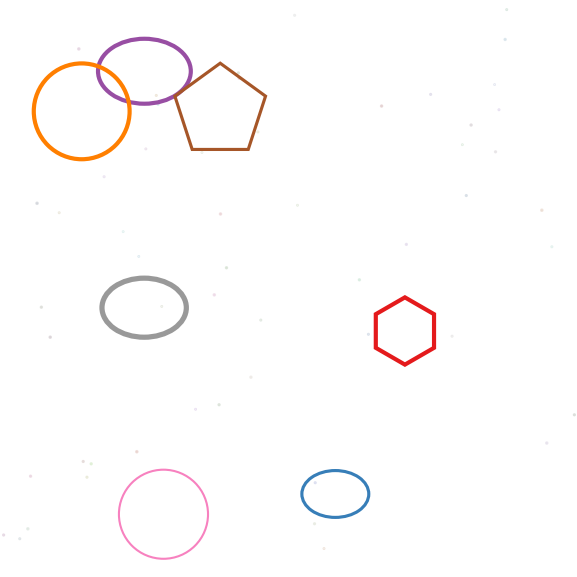[{"shape": "hexagon", "thickness": 2, "radius": 0.29, "center": [0.701, 0.426]}, {"shape": "oval", "thickness": 1.5, "radius": 0.29, "center": [0.581, 0.144]}, {"shape": "oval", "thickness": 2, "radius": 0.4, "center": [0.25, 0.876]}, {"shape": "circle", "thickness": 2, "radius": 0.41, "center": [0.141, 0.806]}, {"shape": "pentagon", "thickness": 1.5, "radius": 0.41, "center": [0.381, 0.807]}, {"shape": "circle", "thickness": 1, "radius": 0.39, "center": [0.283, 0.109]}, {"shape": "oval", "thickness": 2.5, "radius": 0.37, "center": [0.25, 0.466]}]